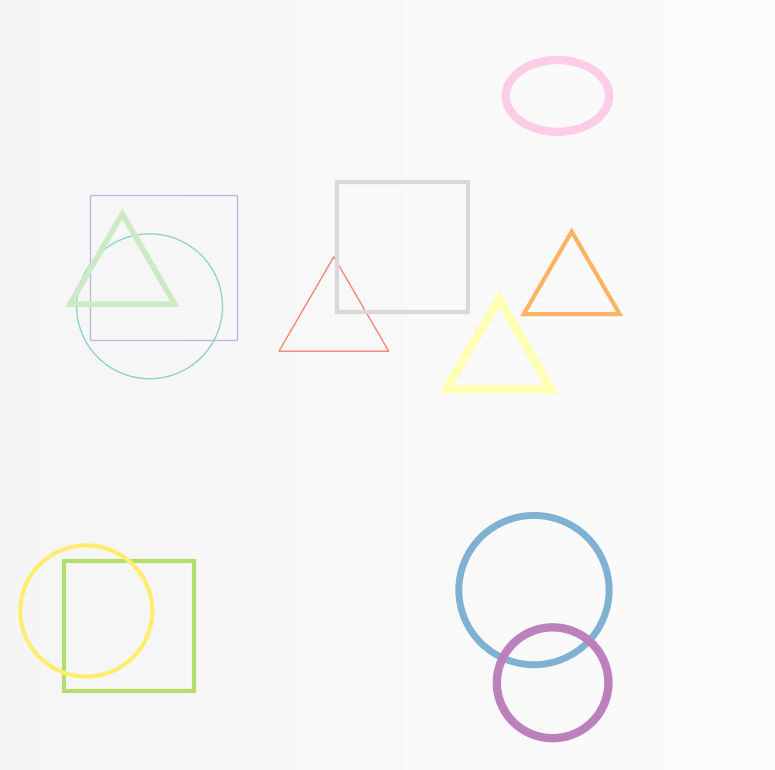[{"shape": "circle", "thickness": 0.5, "radius": 0.47, "center": [0.193, 0.602]}, {"shape": "triangle", "thickness": 3, "radius": 0.39, "center": [0.644, 0.534]}, {"shape": "square", "thickness": 0.5, "radius": 0.47, "center": [0.211, 0.653]}, {"shape": "triangle", "thickness": 0.5, "radius": 0.41, "center": [0.431, 0.585]}, {"shape": "circle", "thickness": 2.5, "radius": 0.48, "center": [0.689, 0.234]}, {"shape": "triangle", "thickness": 1.5, "radius": 0.36, "center": [0.738, 0.628]}, {"shape": "square", "thickness": 1.5, "radius": 0.42, "center": [0.167, 0.187]}, {"shape": "oval", "thickness": 3, "radius": 0.33, "center": [0.719, 0.875]}, {"shape": "square", "thickness": 1.5, "radius": 0.42, "center": [0.52, 0.679]}, {"shape": "circle", "thickness": 3, "radius": 0.36, "center": [0.713, 0.113]}, {"shape": "triangle", "thickness": 2, "radius": 0.39, "center": [0.158, 0.644]}, {"shape": "circle", "thickness": 1.5, "radius": 0.43, "center": [0.111, 0.207]}]